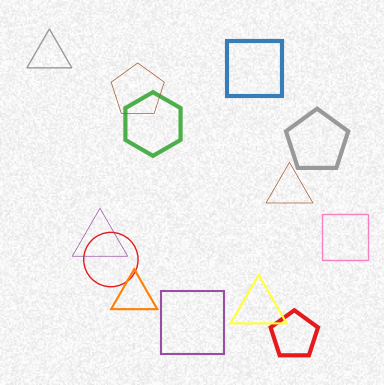[{"shape": "circle", "thickness": 1, "radius": 0.35, "center": [0.288, 0.326]}, {"shape": "pentagon", "thickness": 3, "radius": 0.32, "center": [0.764, 0.129]}, {"shape": "square", "thickness": 3, "radius": 0.36, "center": [0.661, 0.822]}, {"shape": "hexagon", "thickness": 3, "radius": 0.41, "center": [0.397, 0.678]}, {"shape": "triangle", "thickness": 0.5, "radius": 0.42, "center": [0.26, 0.376]}, {"shape": "square", "thickness": 1.5, "radius": 0.41, "center": [0.5, 0.162]}, {"shape": "triangle", "thickness": 1.5, "radius": 0.35, "center": [0.349, 0.232]}, {"shape": "triangle", "thickness": 1.5, "radius": 0.42, "center": [0.672, 0.202]}, {"shape": "triangle", "thickness": 0.5, "radius": 0.35, "center": [0.752, 0.508]}, {"shape": "pentagon", "thickness": 0.5, "radius": 0.36, "center": [0.358, 0.764]}, {"shape": "square", "thickness": 1, "radius": 0.3, "center": [0.896, 0.385]}, {"shape": "triangle", "thickness": 1, "radius": 0.34, "center": [0.128, 0.857]}, {"shape": "pentagon", "thickness": 3, "radius": 0.43, "center": [0.824, 0.633]}]